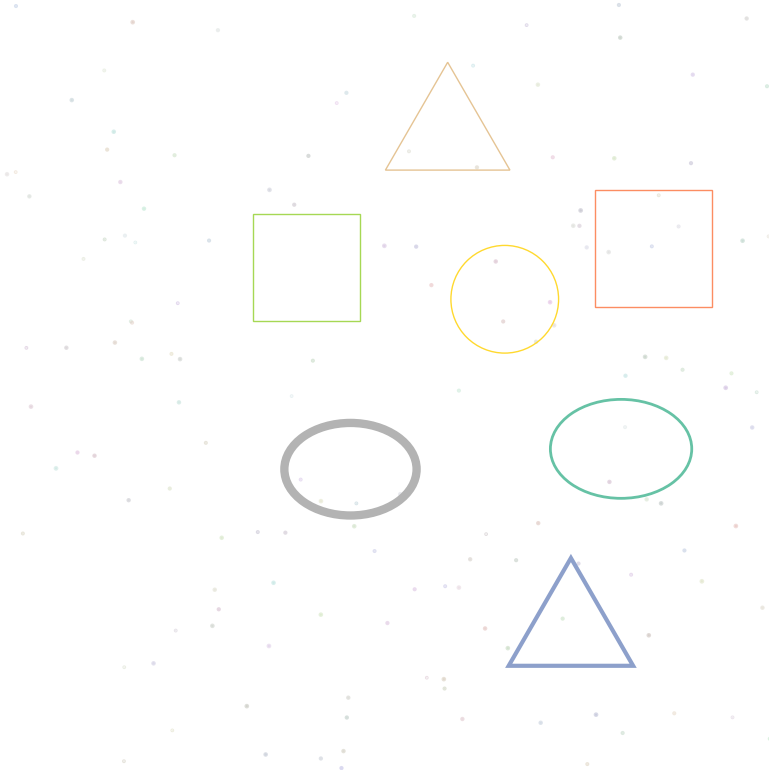[{"shape": "oval", "thickness": 1, "radius": 0.46, "center": [0.807, 0.417]}, {"shape": "square", "thickness": 0.5, "radius": 0.38, "center": [0.849, 0.677]}, {"shape": "triangle", "thickness": 1.5, "radius": 0.47, "center": [0.741, 0.182]}, {"shape": "square", "thickness": 0.5, "radius": 0.35, "center": [0.398, 0.652]}, {"shape": "circle", "thickness": 0.5, "radius": 0.35, "center": [0.656, 0.611]}, {"shape": "triangle", "thickness": 0.5, "radius": 0.47, "center": [0.581, 0.826]}, {"shape": "oval", "thickness": 3, "radius": 0.43, "center": [0.455, 0.391]}]